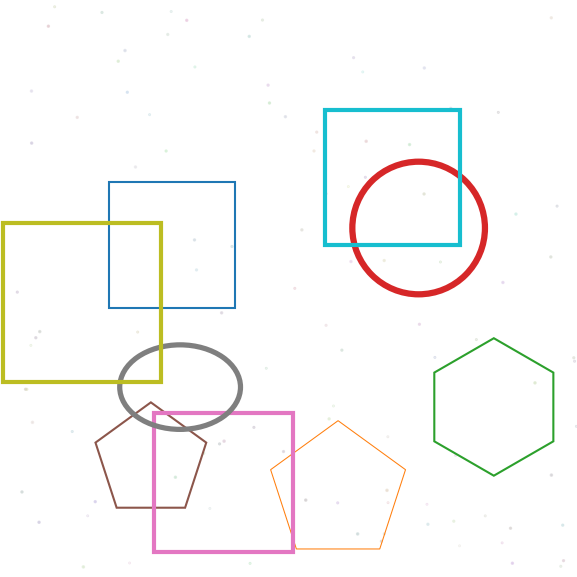[{"shape": "square", "thickness": 1, "radius": 0.55, "center": [0.298, 0.575]}, {"shape": "pentagon", "thickness": 0.5, "radius": 0.61, "center": [0.585, 0.148]}, {"shape": "hexagon", "thickness": 1, "radius": 0.6, "center": [0.855, 0.294]}, {"shape": "circle", "thickness": 3, "radius": 0.57, "center": [0.725, 0.604]}, {"shape": "pentagon", "thickness": 1, "radius": 0.5, "center": [0.261, 0.202]}, {"shape": "square", "thickness": 2, "radius": 0.6, "center": [0.387, 0.163]}, {"shape": "oval", "thickness": 2.5, "radius": 0.52, "center": [0.312, 0.329]}, {"shape": "square", "thickness": 2, "radius": 0.69, "center": [0.142, 0.475]}, {"shape": "square", "thickness": 2, "radius": 0.59, "center": [0.679, 0.691]}]